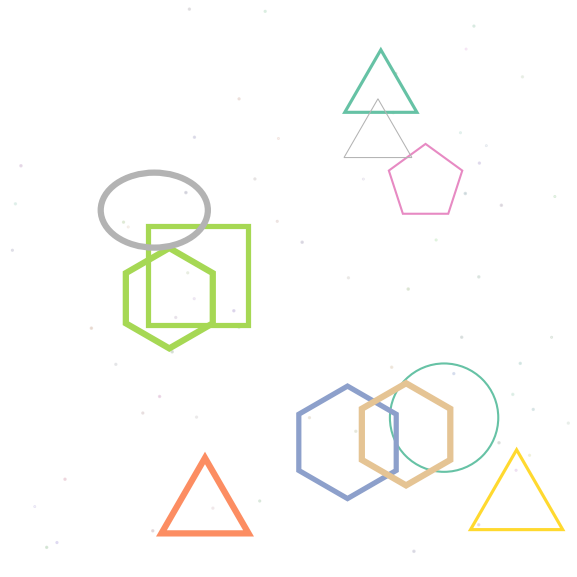[{"shape": "circle", "thickness": 1, "radius": 0.47, "center": [0.769, 0.276]}, {"shape": "triangle", "thickness": 1.5, "radius": 0.36, "center": [0.659, 0.841]}, {"shape": "triangle", "thickness": 3, "radius": 0.44, "center": [0.355, 0.119]}, {"shape": "hexagon", "thickness": 2.5, "radius": 0.49, "center": [0.602, 0.233]}, {"shape": "pentagon", "thickness": 1, "radius": 0.33, "center": [0.737, 0.683]}, {"shape": "square", "thickness": 2.5, "radius": 0.43, "center": [0.343, 0.522]}, {"shape": "hexagon", "thickness": 3, "radius": 0.43, "center": [0.293, 0.483]}, {"shape": "triangle", "thickness": 1.5, "radius": 0.46, "center": [0.895, 0.128]}, {"shape": "hexagon", "thickness": 3, "radius": 0.44, "center": [0.703, 0.247]}, {"shape": "oval", "thickness": 3, "radius": 0.46, "center": [0.267, 0.635]}, {"shape": "triangle", "thickness": 0.5, "radius": 0.34, "center": [0.654, 0.76]}]